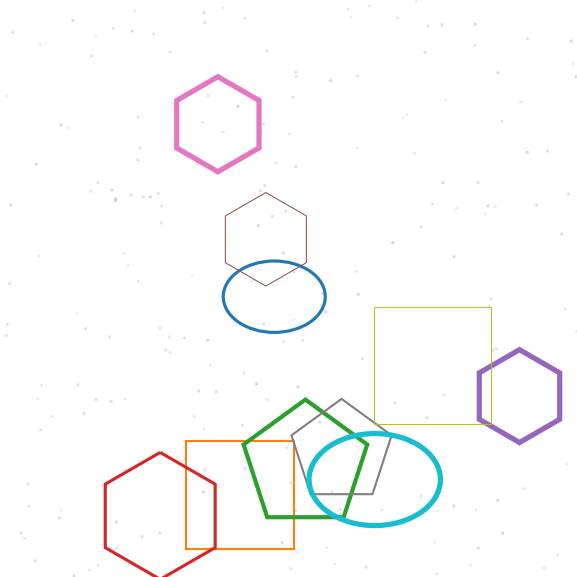[{"shape": "oval", "thickness": 1.5, "radius": 0.44, "center": [0.475, 0.485]}, {"shape": "square", "thickness": 1, "radius": 0.47, "center": [0.415, 0.143]}, {"shape": "pentagon", "thickness": 2, "radius": 0.56, "center": [0.529, 0.195]}, {"shape": "hexagon", "thickness": 1.5, "radius": 0.55, "center": [0.277, 0.106]}, {"shape": "hexagon", "thickness": 2.5, "radius": 0.4, "center": [0.9, 0.313]}, {"shape": "hexagon", "thickness": 0.5, "radius": 0.4, "center": [0.46, 0.585]}, {"shape": "hexagon", "thickness": 2.5, "radius": 0.41, "center": [0.377, 0.784]}, {"shape": "pentagon", "thickness": 1, "radius": 0.46, "center": [0.591, 0.217]}, {"shape": "square", "thickness": 0.5, "radius": 0.51, "center": [0.749, 0.367]}, {"shape": "oval", "thickness": 2.5, "radius": 0.57, "center": [0.649, 0.169]}]